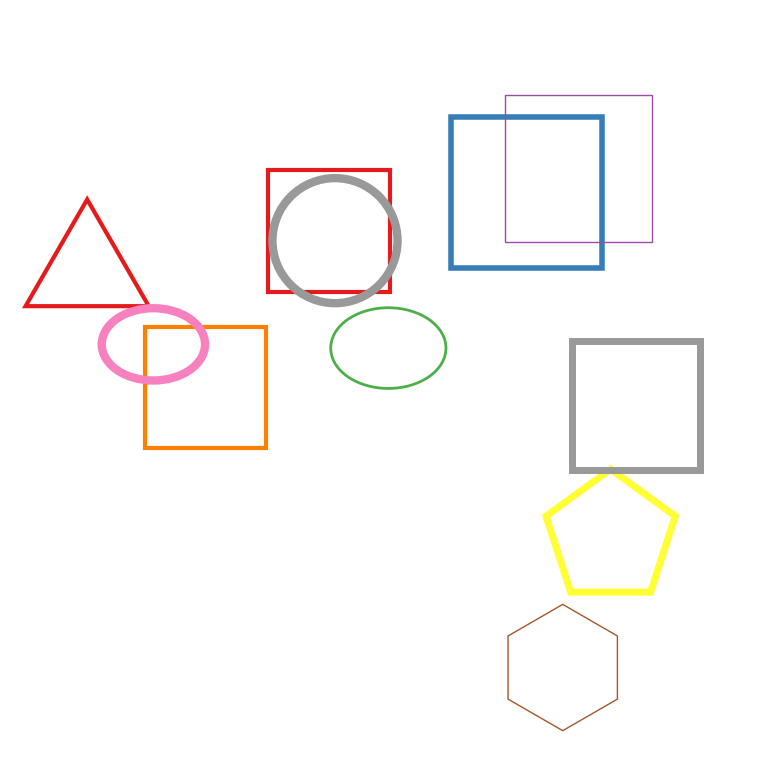[{"shape": "triangle", "thickness": 1.5, "radius": 0.46, "center": [0.113, 0.649]}, {"shape": "square", "thickness": 1.5, "radius": 0.4, "center": [0.427, 0.7]}, {"shape": "square", "thickness": 2, "radius": 0.49, "center": [0.684, 0.75]}, {"shape": "oval", "thickness": 1, "radius": 0.37, "center": [0.504, 0.548]}, {"shape": "square", "thickness": 0.5, "radius": 0.48, "center": [0.752, 0.781]}, {"shape": "square", "thickness": 1.5, "radius": 0.39, "center": [0.267, 0.497]}, {"shape": "pentagon", "thickness": 2.5, "radius": 0.44, "center": [0.793, 0.302]}, {"shape": "hexagon", "thickness": 0.5, "radius": 0.41, "center": [0.731, 0.133]}, {"shape": "oval", "thickness": 3, "radius": 0.34, "center": [0.199, 0.553]}, {"shape": "square", "thickness": 2.5, "radius": 0.42, "center": [0.826, 0.473]}, {"shape": "circle", "thickness": 3, "radius": 0.41, "center": [0.435, 0.687]}]